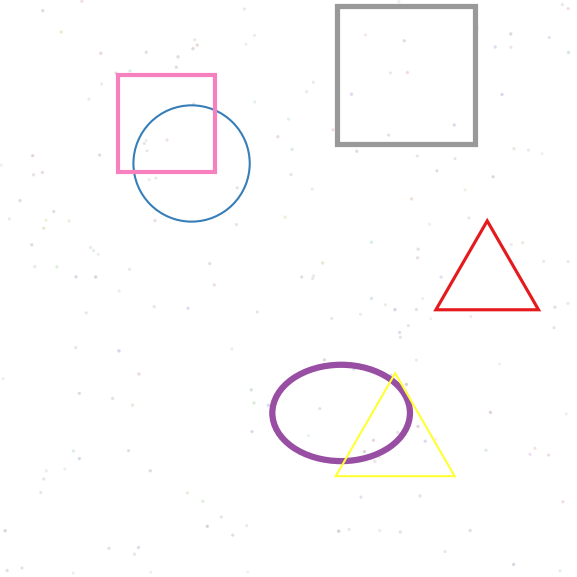[{"shape": "triangle", "thickness": 1.5, "radius": 0.51, "center": [0.844, 0.514]}, {"shape": "circle", "thickness": 1, "radius": 0.5, "center": [0.332, 0.716]}, {"shape": "oval", "thickness": 3, "radius": 0.6, "center": [0.591, 0.284]}, {"shape": "triangle", "thickness": 1, "radius": 0.59, "center": [0.684, 0.234]}, {"shape": "square", "thickness": 2, "radius": 0.42, "center": [0.289, 0.786]}, {"shape": "square", "thickness": 2.5, "radius": 0.6, "center": [0.703, 0.869]}]